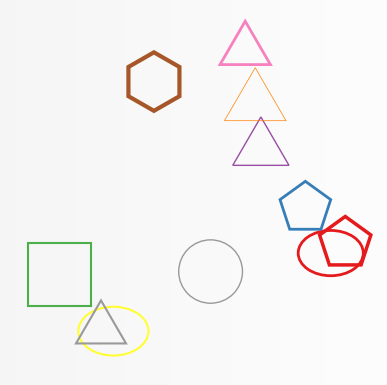[{"shape": "oval", "thickness": 2, "radius": 0.42, "center": [0.854, 0.343]}, {"shape": "pentagon", "thickness": 2.5, "radius": 0.35, "center": [0.891, 0.368]}, {"shape": "pentagon", "thickness": 2, "radius": 0.34, "center": [0.788, 0.46]}, {"shape": "square", "thickness": 1.5, "radius": 0.41, "center": [0.154, 0.287]}, {"shape": "triangle", "thickness": 1, "radius": 0.42, "center": [0.673, 0.612]}, {"shape": "triangle", "thickness": 0.5, "radius": 0.46, "center": [0.659, 0.732]}, {"shape": "oval", "thickness": 1.5, "radius": 0.45, "center": [0.293, 0.14]}, {"shape": "hexagon", "thickness": 3, "radius": 0.38, "center": [0.397, 0.788]}, {"shape": "triangle", "thickness": 2, "radius": 0.38, "center": [0.633, 0.87]}, {"shape": "circle", "thickness": 1, "radius": 0.41, "center": [0.543, 0.295]}, {"shape": "triangle", "thickness": 1.5, "radius": 0.37, "center": [0.261, 0.145]}]